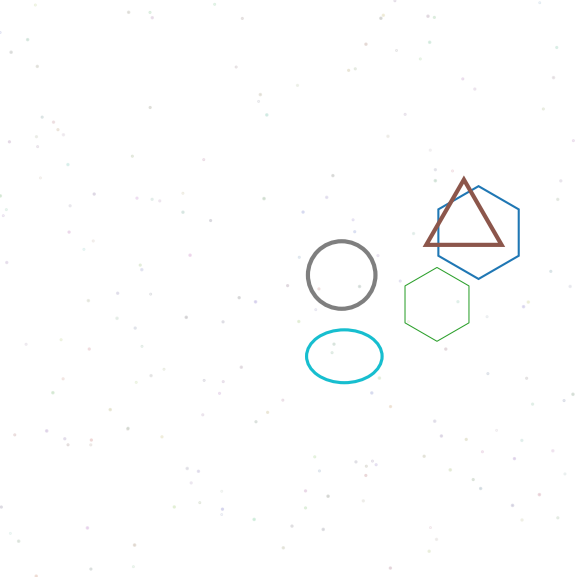[{"shape": "hexagon", "thickness": 1, "radius": 0.4, "center": [0.829, 0.596]}, {"shape": "hexagon", "thickness": 0.5, "radius": 0.32, "center": [0.757, 0.472]}, {"shape": "triangle", "thickness": 2, "radius": 0.38, "center": [0.803, 0.613]}, {"shape": "circle", "thickness": 2, "radius": 0.29, "center": [0.592, 0.523]}, {"shape": "oval", "thickness": 1.5, "radius": 0.33, "center": [0.596, 0.382]}]